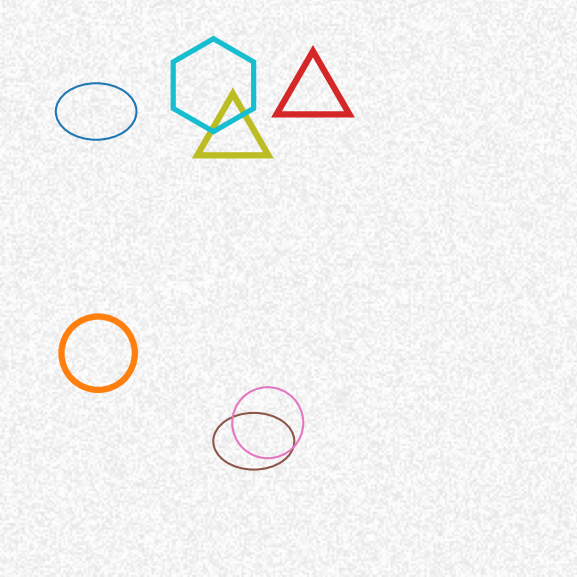[{"shape": "oval", "thickness": 1, "radius": 0.35, "center": [0.166, 0.806]}, {"shape": "circle", "thickness": 3, "radius": 0.32, "center": [0.17, 0.387]}, {"shape": "triangle", "thickness": 3, "radius": 0.36, "center": [0.542, 0.838]}, {"shape": "oval", "thickness": 1, "radius": 0.35, "center": [0.439, 0.235]}, {"shape": "circle", "thickness": 1, "radius": 0.31, "center": [0.464, 0.267]}, {"shape": "triangle", "thickness": 3, "radius": 0.36, "center": [0.403, 0.766]}, {"shape": "hexagon", "thickness": 2.5, "radius": 0.4, "center": [0.37, 0.852]}]